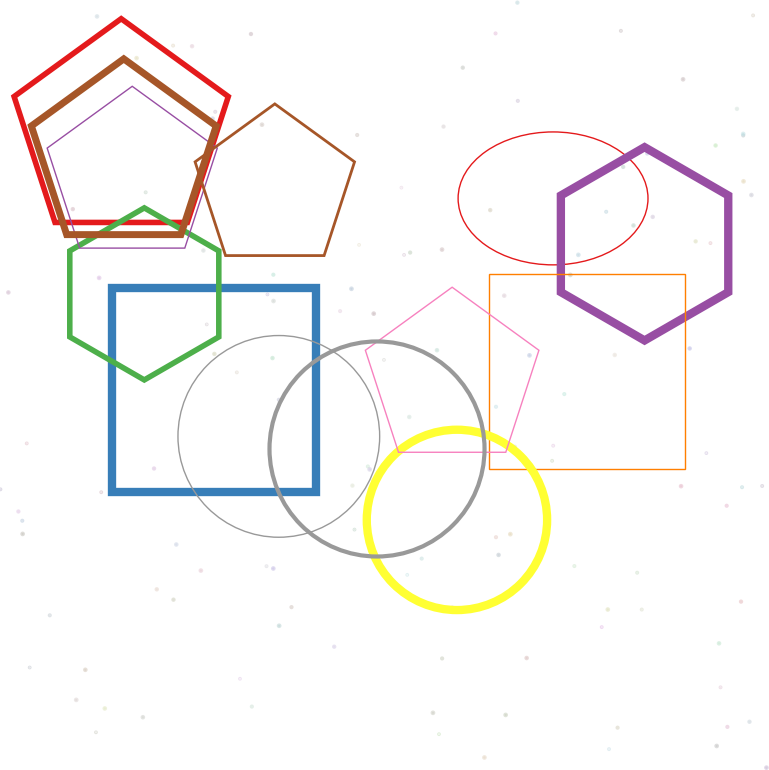[{"shape": "pentagon", "thickness": 2, "radius": 0.73, "center": [0.157, 0.829]}, {"shape": "oval", "thickness": 0.5, "radius": 0.62, "center": [0.718, 0.742]}, {"shape": "square", "thickness": 3, "radius": 0.66, "center": [0.278, 0.493]}, {"shape": "hexagon", "thickness": 2, "radius": 0.56, "center": [0.187, 0.618]}, {"shape": "hexagon", "thickness": 3, "radius": 0.63, "center": [0.837, 0.683]}, {"shape": "pentagon", "thickness": 0.5, "radius": 0.58, "center": [0.172, 0.772]}, {"shape": "square", "thickness": 0.5, "radius": 0.63, "center": [0.762, 0.518]}, {"shape": "circle", "thickness": 3, "radius": 0.59, "center": [0.593, 0.325]}, {"shape": "pentagon", "thickness": 1, "radius": 0.54, "center": [0.357, 0.756]}, {"shape": "pentagon", "thickness": 2.5, "radius": 0.63, "center": [0.161, 0.797]}, {"shape": "pentagon", "thickness": 0.5, "radius": 0.59, "center": [0.587, 0.508]}, {"shape": "circle", "thickness": 0.5, "radius": 0.65, "center": [0.362, 0.433]}, {"shape": "circle", "thickness": 1.5, "radius": 0.7, "center": [0.49, 0.417]}]